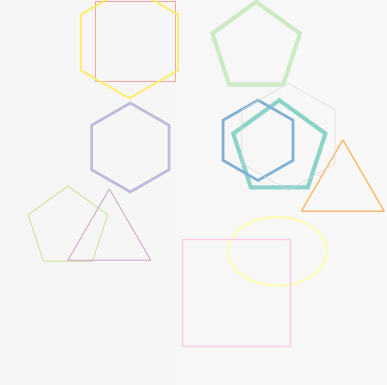[{"shape": "pentagon", "thickness": 3, "radius": 0.63, "center": [0.721, 0.614]}, {"shape": "oval", "thickness": 1.5, "radius": 0.64, "center": [0.716, 0.347]}, {"shape": "hexagon", "thickness": 2, "radius": 0.58, "center": [0.336, 0.617]}, {"shape": "square", "thickness": 0.5, "radius": 0.52, "center": [0.349, 0.894]}, {"shape": "hexagon", "thickness": 2, "radius": 0.52, "center": [0.666, 0.636]}, {"shape": "triangle", "thickness": 1, "radius": 0.62, "center": [0.885, 0.513]}, {"shape": "pentagon", "thickness": 0.5, "radius": 0.54, "center": [0.175, 0.409]}, {"shape": "square", "thickness": 1, "radius": 0.7, "center": [0.61, 0.24]}, {"shape": "hexagon", "thickness": 0.5, "radius": 0.69, "center": [0.744, 0.645]}, {"shape": "triangle", "thickness": 0.5, "radius": 0.62, "center": [0.282, 0.386]}, {"shape": "pentagon", "thickness": 3, "radius": 0.59, "center": [0.661, 0.876]}, {"shape": "hexagon", "thickness": 1.5, "radius": 0.72, "center": [0.334, 0.89]}]